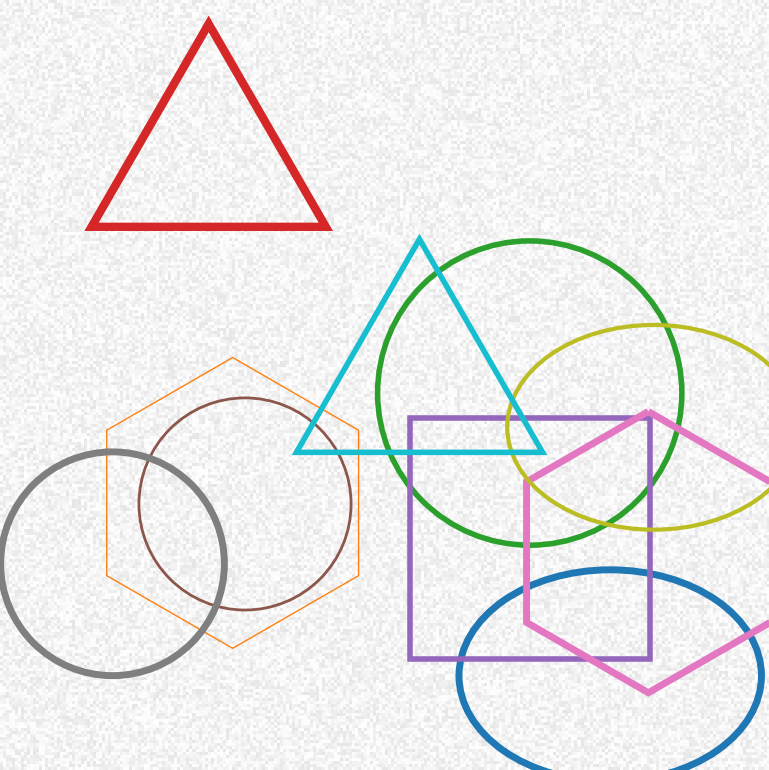[{"shape": "oval", "thickness": 2.5, "radius": 0.98, "center": [0.793, 0.123]}, {"shape": "hexagon", "thickness": 0.5, "radius": 0.94, "center": [0.302, 0.347]}, {"shape": "circle", "thickness": 2, "radius": 0.99, "center": [0.688, 0.49]}, {"shape": "triangle", "thickness": 3, "radius": 0.88, "center": [0.271, 0.793]}, {"shape": "square", "thickness": 2, "radius": 0.78, "center": [0.688, 0.3]}, {"shape": "circle", "thickness": 1, "radius": 0.69, "center": [0.318, 0.346]}, {"shape": "hexagon", "thickness": 2.5, "radius": 0.91, "center": [0.842, 0.283]}, {"shape": "circle", "thickness": 2.5, "radius": 0.73, "center": [0.146, 0.268]}, {"shape": "oval", "thickness": 1.5, "radius": 0.95, "center": [0.849, 0.445]}, {"shape": "triangle", "thickness": 2, "radius": 0.92, "center": [0.545, 0.505]}]